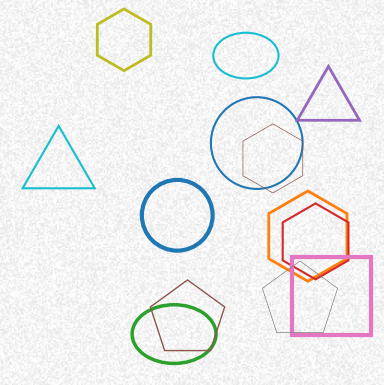[{"shape": "circle", "thickness": 1.5, "radius": 0.6, "center": [0.667, 0.628]}, {"shape": "circle", "thickness": 3, "radius": 0.46, "center": [0.46, 0.441]}, {"shape": "hexagon", "thickness": 2, "radius": 0.59, "center": [0.8, 0.387]}, {"shape": "oval", "thickness": 2.5, "radius": 0.54, "center": [0.452, 0.132]}, {"shape": "hexagon", "thickness": 1.5, "radius": 0.49, "center": [0.82, 0.373]}, {"shape": "triangle", "thickness": 2, "radius": 0.47, "center": [0.853, 0.734]}, {"shape": "pentagon", "thickness": 1, "radius": 0.51, "center": [0.487, 0.171]}, {"shape": "hexagon", "thickness": 0.5, "radius": 0.45, "center": [0.709, 0.589]}, {"shape": "square", "thickness": 3, "radius": 0.51, "center": [0.861, 0.231]}, {"shape": "pentagon", "thickness": 0.5, "radius": 0.51, "center": [0.779, 0.219]}, {"shape": "hexagon", "thickness": 2, "radius": 0.4, "center": [0.322, 0.897]}, {"shape": "triangle", "thickness": 1.5, "radius": 0.54, "center": [0.152, 0.565]}, {"shape": "oval", "thickness": 1.5, "radius": 0.42, "center": [0.639, 0.856]}]